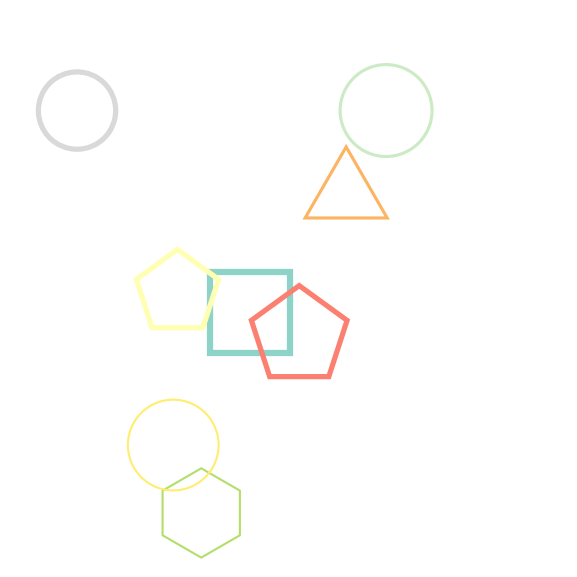[{"shape": "square", "thickness": 3, "radius": 0.35, "center": [0.433, 0.458]}, {"shape": "pentagon", "thickness": 2.5, "radius": 0.37, "center": [0.307, 0.492]}, {"shape": "pentagon", "thickness": 2.5, "radius": 0.44, "center": [0.518, 0.417]}, {"shape": "triangle", "thickness": 1.5, "radius": 0.41, "center": [0.599, 0.663]}, {"shape": "hexagon", "thickness": 1, "radius": 0.39, "center": [0.348, 0.111]}, {"shape": "circle", "thickness": 2.5, "radius": 0.33, "center": [0.133, 0.808]}, {"shape": "circle", "thickness": 1.5, "radius": 0.4, "center": [0.669, 0.808]}, {"shape": "circle", "thickness": 1, "radius": 0.39, "center": [0.3, 0.228]}]